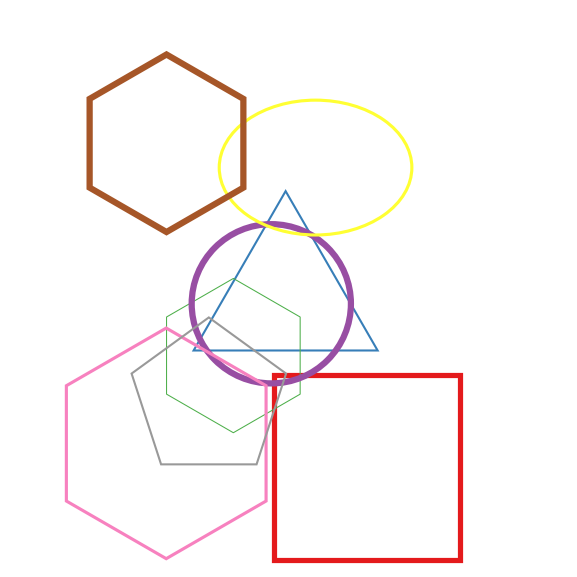[{"shape": "square", "thickness": 2.5, "radius": 0.8, "center": [0.636, 0.19]}, {"shape": "triangle", "thickness": 1, "radius": 0.92, "center": [0.495, 0.484]}, {"shape": "hexagon", "thickness": 0.5, "radius": 0.67, "center": [0.404, 0.383]}, {"shape": "circle", "thickness": 3, "radius": 0.69, "center": [0.47, 0.473]}, {"shape": "oval", "thickness": 1.5, "radius": 0.83, "center": [0.546, 0.709]}, {"shape": "hexagon", "thickness": 3, "radius": 0.77, "center": [0.288, 0.751]}, {"shape": "hexagon", "thickness": 1.5, "radius": 1.0, "center": [0.288, 0.231]}, {"shape": "pentagon", "thickness": 1, "radius": 0.7, "center": [0.362, 0.309]}]